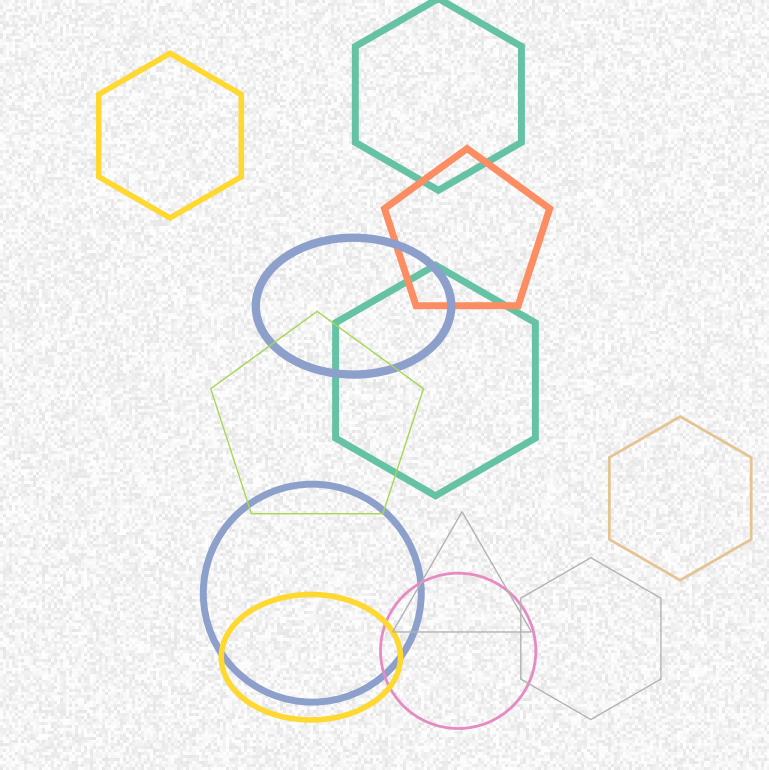[{"shape": "hexagon", "thickness": 2.5, "radius": 0.75, "center": [0.566, 0.506]}, {"shape": "hexagon", "thickness": 2.5, "radius": 0.62, "center": [0.569, 0.877]}, {"shape": "pentagon", "thickness": 2.5, "radius": 0.56, "center": [0.607, 0.694]}, {"shape": "circle", "thickness": 2.5, "radius": 0.71, "center": [0.406, 0.23]}, {"shape": "oval", "thickness": 3, "radius": 0.63, "center": [0.459, 0.602]}, {"shape": "circle", "thickness": 1, "radius": 0.5, "center": [0.595, 0.155]}, {"shape": "pentagon", "thickness": 0.5, "radius": 0.73, "center": [0.412, 0.45]}, {"shape": "hexagon", "thickness": 2, "radius": 0.53, "center": [0.221, 0.824]}, {"shape": "oval", "thickness": 2, "radius": 0.58, "center": [0.404, 0.146]}, {"shape": "hexagon", "thickness": 1, "radius": 0.53, "center": [0.883, 0.353]}, {"shape": "triangle", "thickness": 0.5, "radius": 0.52, "center": [0.6, 0.231]}, {"shape": "hexagon", "thickness": 0.5, "radius": 0.53, "center": [0.767, 0.171]}]